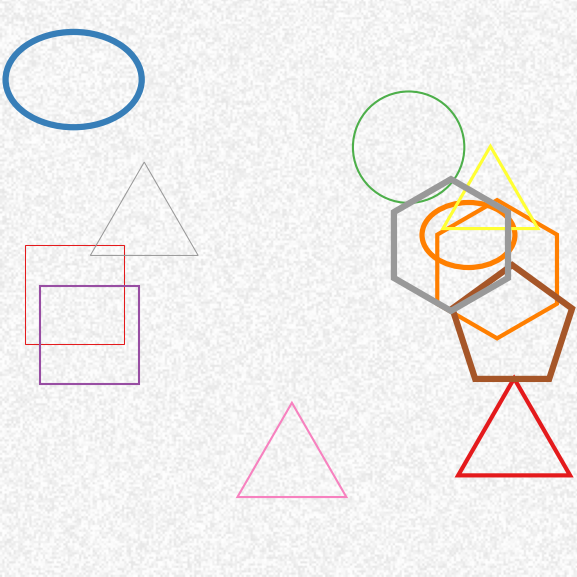[{"shape": "square", "thickness": 0.5, "radius": 0.43, "center": [0.13, 0.489]}, {"shape": "triangle", "thickness": 2, "radius": 0.56, "center": [0.89, 0.232]}, {"shape": "oval", "thickness": 3, "radius": 0.59, "center": [0.128, 0.861]}, {"shape": "circle", "thickness": 1, "radius": 0.48, "center": [0.708, 0.744]}, {"shape": "square", "thickness": 1, "radius": 0.43, "center": [0.155, 0.419]}, {"shape": "oval", "thickness": 2.5, "radius": 0.4, "center": [0.811, 0.592]}, {"shape": "hexagon", "thickness": 2, "radius": 0.6, "center": [0.861, 0.533]}, {"shape": "triangle", "thickness": 1.5, "radius": 0.47, "center": [0.849, 0.651]}, {"shape": "pentagon", "thickness": 3, "radius": 0.55, "center": [0.887, 0.431]}, {"shape": "triangle", "thickness": 1, "radius": 0.54, "center": [0.505, 0.193]}, {"shape": "triangle", "thickness": 0.5, "radius": 0.54, "center": [0.25, 0.611]}, {"shape": "hexagon", "thickness": 3, "radius": 0.57, "center": [0.781, 0.575]}]